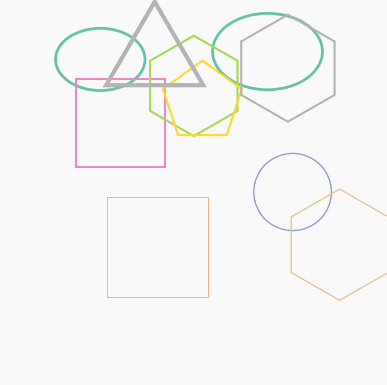[{"shape": "oval", "thickness": 2, "radius": 0.58, "center": [0.259, 0.846]}, {"shape": "oval", "thickness": 2, "radius": 0.71, "center": [0.69, 0.866]}, {"shape": "square", "thickness": 0.5, "radius": 0.65, "center": [0.407, 0.359]}, {"shape": "circle", "thickness": 1, "radius": 0.5, "center": [0.755, 0.501]}, {"shape": "square", "thickness": 1.5, "radius": 0.57, "center": [0.31, 0.68]}, {"shape": "hexagon", "thickness": 1.5, "radius": 0.65, "center": [0.5, 0.777]}, {"shape": "pentagon", "thickness": 1.5, "radius": 0.53, "center": [0.522, 0.736]}, {"shape": "hexagon", "thickness": 1, "radius": 0.72, "center": [0.877, 0.364]}, {"shape": "hexagon", "thickness": 1.5, "radius": 0.7, "center": [0.743, 0.823]}, {"shape": "triangle", "thickness": 3, "radius": 0.72, "center": [0.399, 0.851]}]